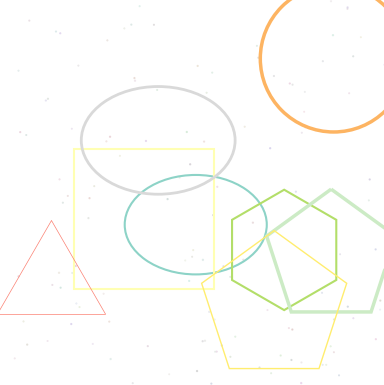[{"shape": "oval", "thickness": 1.5, "radius": 0.92, "center": [0.508, 0.416]}, {"shape": "square", "thickness": 1.5, "radius": 0.91, "center": [0.374, 0.431]}, {"shape": "triangle", "thickness": 0.5, "radius": 0.81, "center": [0.134, 0.265]}, {"shape": "circle", "thickness": 2.5, "radius": 0.95, "center": [0.867, 0.848]}, {"shape": "hexagon", "thickness": 1.5, "radius": 0.78, "center": [0.738, 0.351]}, {"shape": "oval", "thickness": 2, "radius": 1.0, "center": [0.411, 0.635]}, {"shape": "pentagon", "thickness": 2.5, "radius": 0.88, "center": [0.86, 0.332]}, {"shape": "pentagon", "thickness": 1, "radius": 0.99, "center": [0.712, 0.203]}]